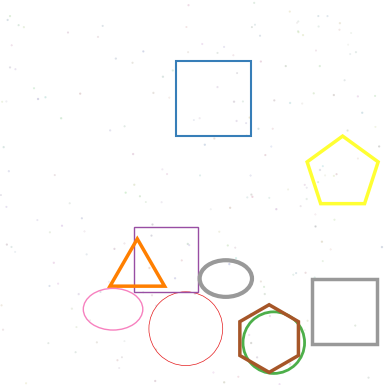[{"shape": "circle", "thickness": 0.5, "radius": 0.48, "center": [0.483, 0.146]}, {"shape": "square", "thickness": 1.5, "radius": 0.48, "center": [0.554, 0.744]}, {"shape": "circle", "thickness": 2, "radius": 0.4, "center": [0.711, 0.11]}, {"shape": "square", "thickness": 1, "radius": 0.42, "center": [0.431, 0.326]}, {"shape": "triangle", "thickness": 2.5, "radius": 0.41, "center": [0.357, 0.298]}, {"shape": "pentagon", "thickness": 2.5, "radius": 0.49, "center": [0.89, 0.55]}, {"shape": "hexagon", "thickness": 2.5, "radius": 0.44, "center": [0.699, 0.121]}, {"shape": "oval", "thickness": 1, "radius": 0.39, "center": [0.294, 0.197]}, {"shape": "square", "thickness": 2.5, "radius": 0.43, "center": [0.895, 0.191]}, {"shape": "oval", "thickness": 3, "radius": 0.34, "center": [0.587, 0.276]}]